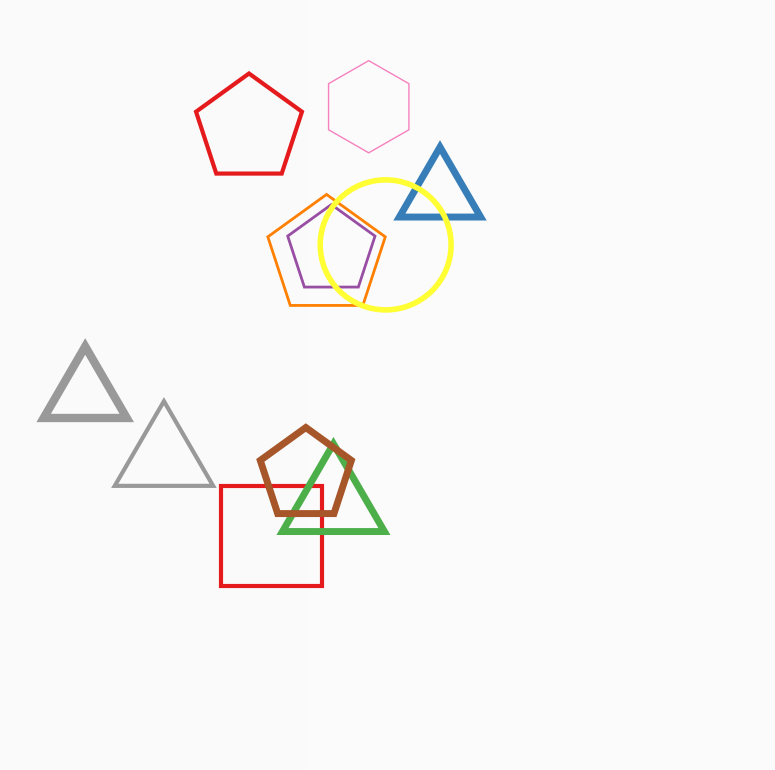[{"shape": "square", "thickness": 1.5, "radius": 0.33, "center": [0.35, 0.304]}, {"shape": "pentagon", "thickness": 1.5, "radius": 0.36, "center": [0.321, 0.833]}, {"shape": "triangle", "thickness": 2.5, "radius": 0.3, "center": [0.568, 0.748]}, {"shape": "triangle", "thickness": 2.5, "radius": 0.38, "center": [0.43, 0.348]}, {"shape": "pentagon", "thickness": 1, "radius": 0.3, "center": [0.428, 0.675]}, {"shape": "pentagon", "thickness": 1, "radius": 0.4, "center": [0.421, 0.668]}, {"shape": "circle", "thickness": 2, "radius": 0.42, "center": [0.498, 0.682]}, {"shape": "pentagon", "thickness": 2.5, "radius": 0.31, "center": [0.395, 0.383]}, {"shape": "hexagon", "thickness": 0.5, "radius": 0.3, "center": [0.476, 0.861]}, {"shape": "triangle", "thickness": 1.5, "radius": 0.37, "center": [0.212, 0.406]}, {"shape": "triangle", "thickness": 3, "radius": 0.31, "center": [0.11, 0.488]}]